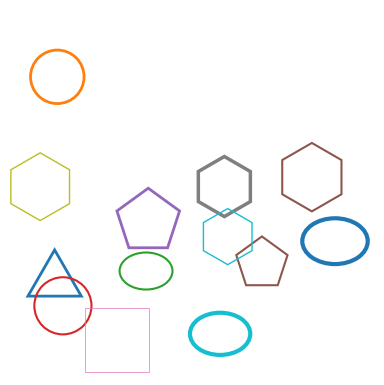[{"shape": "oval", "thickness": 3, "radius": 0.42, "center": [0.87, 0.374]}, {"shape": "triangle", "thickness": 2, "radius": 0.4, "center": [0.142, 0.271]}, {"shape": "circle", "thickness": 2, "radius": 0.35, "center": [0.149, 0.8]}, {"shape": "oval", "thickness": 1.5, "radius": 0.34, "center": [0.379, 0.296]}, {"shape": "circle", "thickness": 1.5, "radius": 0.37, "center": [0.163, 0.206]}, {"shape": "pentagon", "thickness": 2, "radius": 0.43, "center": [0.385, 0.426]}, {"shape": "pentagon", "thickness": 1.5, "radius": 0.35, "center": [0.68, 0.316]}, {"shape": "hexagon", "thickness": 1.5, "radius": 0.44, "center": [0.81, 0.54]}, {"shape": "square", "thickness": 0.5, "radius": 0.42, "center": [0.304, 0.118]}, {"shape": "hexagon", "thickness": 2.5, "radius": 0.39, "center": [0.583, 0.515]}, {"shape": "hexagon", "thickness": 1, "radius": 0.44, "center": [0.104, 0.515]}, {"shape": "hexagon", "thickness": 1, "radius": 0.36, "center": [0.591, 0.385]}, {"shape": "oval", "thickness": 3, "radius": 0.39, "center": [0.572, 0.133]}]